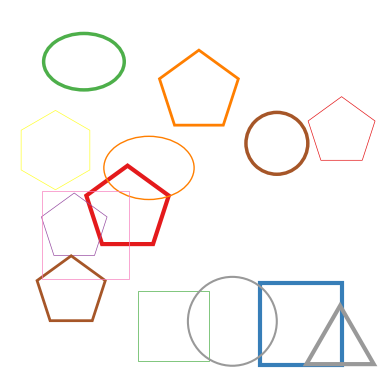[{"shape": "pentagon", "thickness": 0.5, "radius": 0.46, "center": [0.887, 0.658]}, {"shape": "pentagon", "thickness": 3, "radius": 0.56, "center": [0.331, 0.457]}, {"shape": "square", "thickness": 3, "radius": 0.53, "center": [0.783, 0.158]}, {"shape": "oval", "thickness": 2.5, "radius": 0.52, "center": [0.218, 0.84]}, {"shape": "square", "thickness": 0.5, "radius": 0.46, "center": [0.451, 0.153]}, {"shape": "pentagon", "thickness": 0.5, "radius": 0.45, "center": [0.193, 0.409]}, {"shape": "pentagon", "thickness": 2, "radius": 0.54, "center": [0.517, 0.762]}, {"shape": "oval", "thickness": 1, "radius": 0.59, "center": [0.387, 0.564]}, {"shape": "hexagon", "thickness": 0.5, "radius": 0.52, "center": [0.144, 0.61]}, {"shape": "circle", "thickness": 2.5, "radius": 0.4, "center": [0.719, 0.628]}, {"shape": "pentagon", "thickness": 2, "radius": 0.47, "center": [0.185, 0.242]}, {"shape": "square", "thickness": 0.5, "radius": 0.57, "center": [0.222, 0.39]}, {"shape": "circle", "thickness": 1.5, "radius": 0.58, "center": [0.603, 0.165]}, {"shape": "triangle", "thickness": 3, "radius": 0.51, "center": [0.883, 0.105]}]